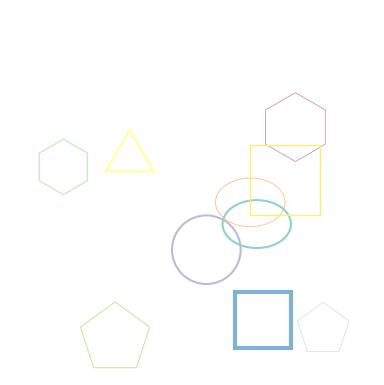[{"shape": "oval", "thickness": 1.5, "radius": 0.44, "center": [0.667, 0.418]}, {"shape": "triangle", "thickness": 2, "radius": 0.36, "center": [0.337, 0.591]}, {"shape": "circle", "thickness": 1.5, "radius": 0.45, "center": [0.536, 0.351]}, {"shape": "square", "thickness": 3, "radius": 0.37, "center": [0.683, 0.169]}, {"shape": "oval", "thickness": 0.5, "radius": 0.45, "center": [0.65, 0.474]}, {"shape": "pentagon", "thickness": 0.5, "radius": 0.47, "center": [0.299, 0.121]}, {"shape": "pentagon", "thickness": 0.5, "radius": 0.35, "center": [0.839, 0.144]}, {"shape": "hexagon", "thickness": 0.5, "radius": 0.45, "center": [0.767, 0.67]}, {"shape": "hexagon", "thickness": 1, "radius": 0.36, "center": [0.164, 0.566]}, {"shape": "square", "thickness": 1, "radius": 0.46, "center": [0.74, 0.532]}]